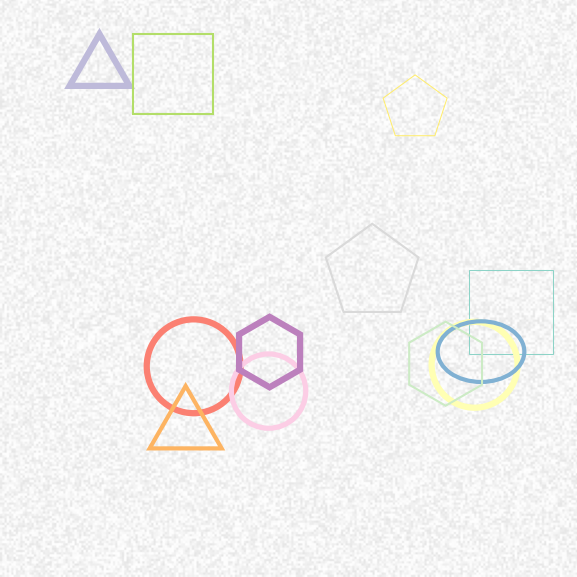[{"shape": "square", "thickness": 0.5, "radius": 0.36, "center": [0.884, 0.459]}, {"shape": "circle", "thickness": 3, "radius": 0.37, "center": [0.822, 0.368]}, {"shape": "triangle", "thickness": 3, "radius": 0.3, "center": [0.172, 0.88]}, {"shape": "circle", "thickness": 3, "radius": 0.41, "center": [0.335, 0.365]}, {"shape": "oval", "thickness": 2, "radius": 0.38, "center": [0.833, 0.39]}, {"shape": "triangle", "thickness": 2, "radius": 0.36, "center": [0.321, 0.259]}, {"shape": "square", "thickness": 1, "radius": 0.35, "center": [0.299, 0.871]}, {"shape": "circle", "thickness": 2.5, "radius": 0.32, "center": [0.465, 0.322]}, {"shape": "pentagon", "thickness": 1, "radius": 0.42, "center": [0.644, 0.527]}, {"shape": "hexagon", "thickness": 3, "radius": 0.3, "center": [0.467, 0.39]}, {"shape": "hexagon", "thickness": 1, "radius": 0.36, "center": [0.772, 0.369]}, {"shape": "pentagon", "thickness": 0.5, "radius": 0.29, "center": [0.719, 0.811]}]